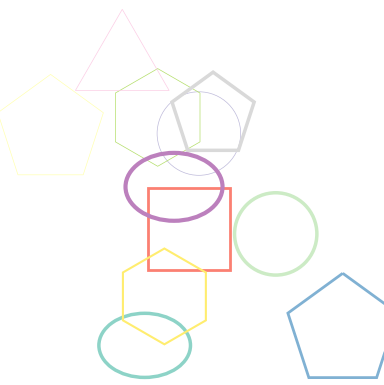[{"shape": "oval", "thickness": 2.5, "radius": 0.59, "center": [0.376, 0.103]}, {"shape": "pentagon", "thickness": 0.5, "radius": 0.72, "center": [0.131, 0.663]}, {"shape": "circle", "thickness": 0.5, "radius": 0.54, "center": [0.517, 0.653]}, {"shape": "square", "thickness": 2, "radius": 0.53, "center": [0.491, 0.405]}, {"shape": "pentagon", "thickness": 2, "radius": 0.75, "center": [0.89, 0.14]}, {"shape": "hexagon", "thickness": 0.5, "radius": 0.63, "center": [0.41, 0.695]}, {"shape": "triangle", "thickness": 0.5, "radius": 0.7, "center": [0.318, 0.835]}, {"shape": "pentagon", "thickness": 2.5, "radius": 0.56, "center": [0.553, 0.7]}, {"shape": "oval", "thickness": 3, "radius": 0.63, "center": [0.452, 0.515]}, {"shape": "circle", "thickness": 2.5, "radius": 0.53, "center": [0.716, 0.392]}, {"shape": "hexagon", "thickness": 1.5, "radius": 0.62, "center": [0.427, 0.23]}]